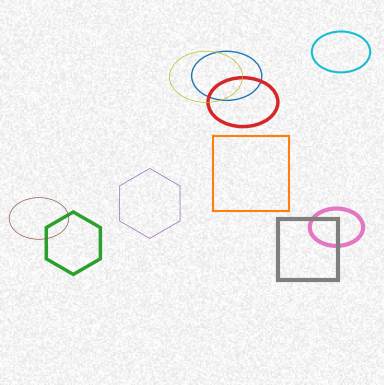[{"shape": "oval", "thickness": 1, "radius": 0.46, "center": [0.589, 0.803]}, {"shape": "square", "thickness": 1.5, "radius": 0.49, "center": [0.652, 0.549]}, {"shape": "hexagon", "thickness": 2.5, "radius": 0.41, "center": [0.19, 0.368]}, {"shape": "oval", "thickness": 2.5, "radius": 0.45, "center": [0.631, 0.735]}, {"shape": "hexagon", "thickness": 0.5, "radius": 0.45, "center": [0.389, 0.472]}, {"shape": "oval", "thickness": 0.5, "radius": 0.39, "center": [0.101, 0.433]}, {"shape": "oval", "thickness": 3, "radius": 0.35, "center": [0.874, 0.41]}, {"shape": "square", "thickness": 3, "radius": 0.39, "center": [0.799, 0.352]}, {"shape": "oval", "thickness": 0.5, "radius": 0.47, "center": [0.535, 0.801]}, {"shape": "oval", "thickness": 1.5, "radius": 0.38, "center": [0.886, 0.865]}]